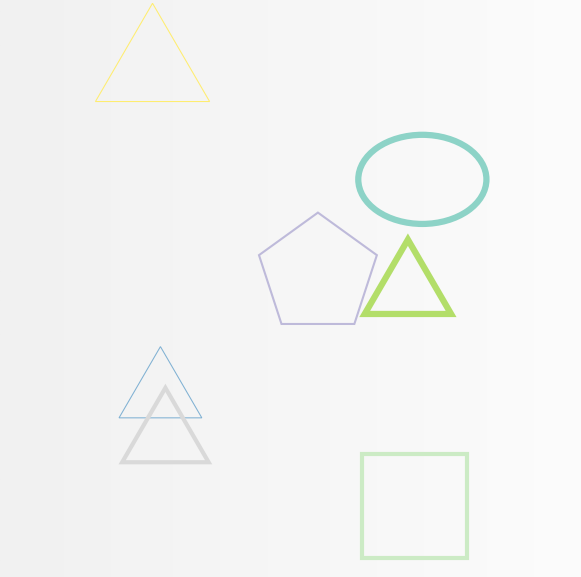[{"shape": "oval", "thickness": 3, "radius": 0.55, "center": [0.727, 0.689]}, {"shape": "pentagon", "thickness": 1, "radius": 0.53, "center": [0.547, 0.524]}, {"shape": "triangle", "thickness": 0.5, "radius": 0.41, "center": [0.276, 0.317]}, {"shape": "triangle", "thickness": 3, "radius": 0.43, "center": [0.702, 0.498]}, {"shape": "triangle", "thickness": 2, "radius": 0.43, "center": [0.285, 0.242]}, {"shape": "square", "thickness": 2, "radius": 0.45, "center": [0.713, 0.122]}, {"shape": "triangle", "thickness": 0.5, "radius": 0.57, "center": [0.262, 0.88]}]